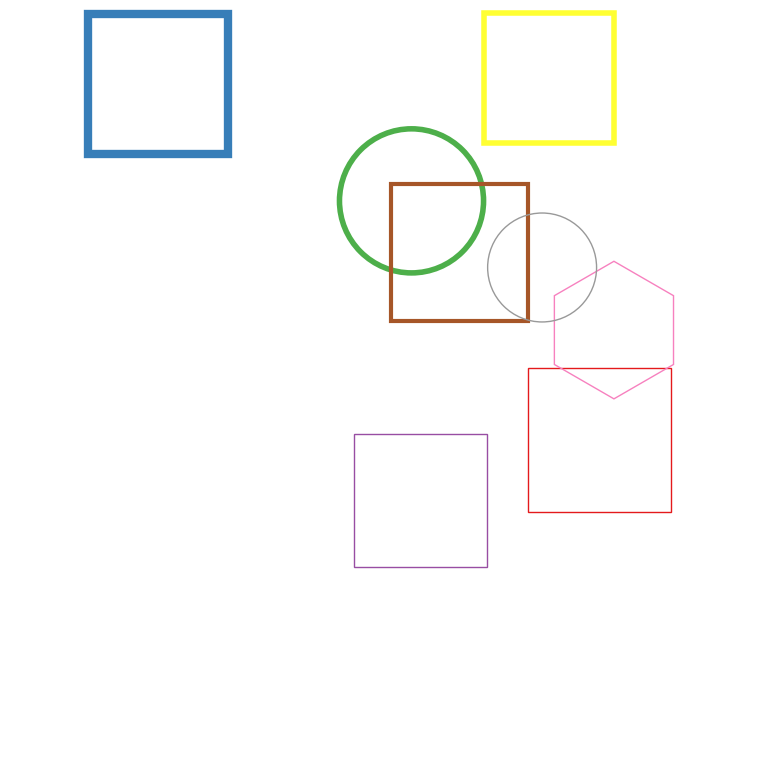[{"shape": "square", "thickness": 0.5, "radius": 0.47, "center": [0.779, 0.429]}, {"shape": "square", "thickness": 3, "radius": 0.46, "center": [0.205, 0.891]}, {"shape": "circle", "thickness": 2, "radius": 0.47, "center": [0.534, 0.739]}, {"shape": "square", "thickness": 0.5, "radius": 0.43, "center": [0.546, 0.35]}, {"shape": "square", "thickness": 2, "radius": 0.42, "center": [0.713, 0.899]}, {"shape": "square", "thickness": 1.5, "radius": 0.44, "center": [0.597, 0.672]}, {"shape": "hexagon", "thickness": 0.5, "radius": 0.45, "center": [0.797, 0.571]}, {"shape": "circle", "thickness": 0.5, "radius": 0.35, "center": [0.704, 0.653]}]